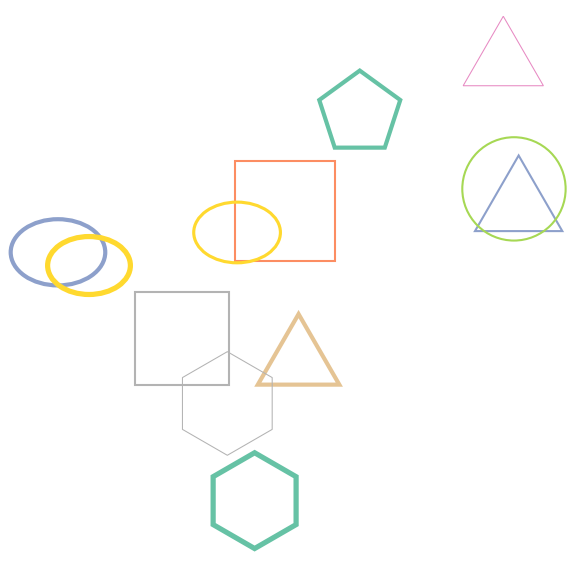[{"shape": "hexagon", "thickness": 2.5, "radius": 0.41, "center": [0.441, 0.132]}, {"shape": "pentagon", "thickness": 2, "radius": 0.37, "center": [0.623, 0.803]}, {"shape": "square", "thickness": 1, "radius": 0.43, "center": [0.493, 0.634]}, {"shape": "oval", "thickness": 2, "radius": 0.41, "center": [0.1, 0.562]}, {"shape": "triangle", "thickness": 1, "radius": 0.44, "center": [0.898, 0.643]}, {"shape": "triangle", "thickness": 0.5, "radius": 0.4, "center": [0.871, 0.891]}, {"shape": "circle", "thickness": 1, "radius": 0.45, "center": [0.89, 0.672]}, {"shape": "oval", "thickness": 2.5, "radius": 0.36, "center": [0.154, 0.539]}, {"shape": "oval", "thickness": 1.5, "radius": 0.38, "center": [0.411, 0.597]}, {"shape": "triangle", "thickness": 2, "radius": 0.41, "center": [0.517, 0.374]}, {"shape": "square", "thickness": 1, "radius": 0.41, "center": [0.316, 0.413]}, {"shape": "hexagon", "thickness": 0.5, "radius": 0.45, "center": [0.394, 0.3]}]